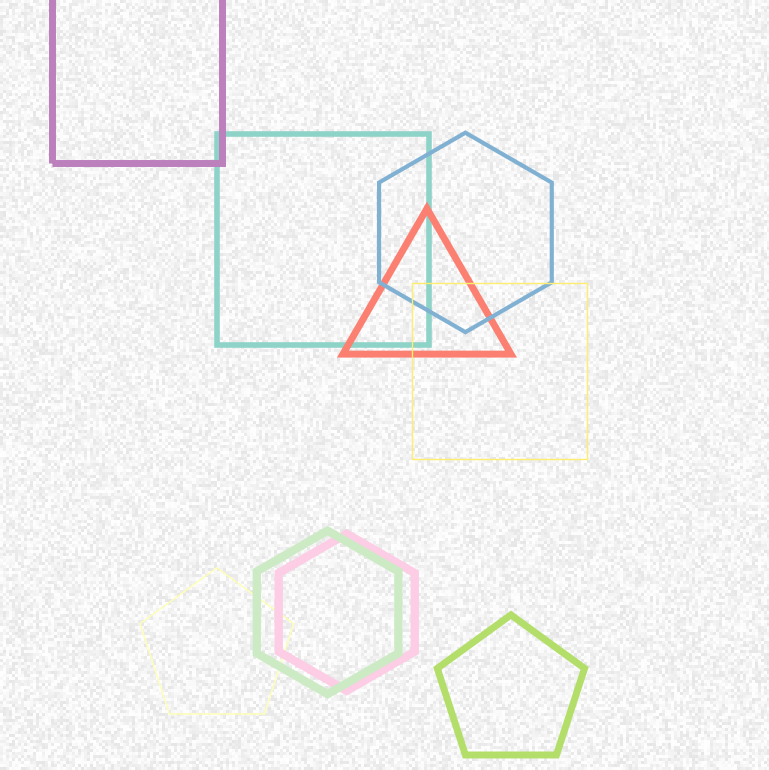[{"shape": "square", "thickness": 2, "radius": 0.69, "center": [0.42, 0.689]}, {"shape": "pentagon", "thickness": 0.5, "radius": 0.52, "center": [0.282, 0.158]}, {"shape": "triangle", "thickness": 2.5, "radius": 0.63, "center": [0.554, 0.603]}, {"shape": "hexagon", "thickness": 1.5, "radius": 0.65, "center": [0.604, 0.698]}, {"shape": "pentagon", "thickness": 2.5, "radius": 0.5, "center": [0.664, 0.101]}, {"shape": "hexagon", "thickness": 3, "radius": 0.51, "center": [0.45, 0.205]}, {"shape": "square", "thickness": 2.5, "radius": 0.55, "center": [0.178, 0.899]}, {"shape": "hexagon", "thickness": 3, "radius": 0.53, "center": [0.425, 0.205]}, {"shape": "square", "thickness": 0.5, "radius": 0.57, "center": [0.649, 0.518]}]